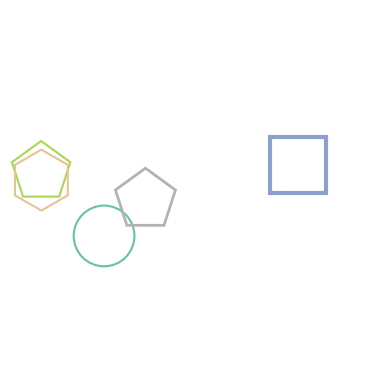[{"shape": "circle", "thickness": 1.5, "radius": 0.39, "center": [0.27, 0.387]}, {"shape": "square", "thickness": 3, "radius": 0.36, "center": [0.774, 0.571]}, {"shape": "pentagon", "thickness": 1.5, "radius": 0.4, "center": [0.107, 0.554]}, {"shape": "hexagon", "thickness": 1.5, "radius": 0.4, "center": [0.107, 0.532]}, {"shape": "pentagon", "thickness": 2, "radius": 0.41, "center": [0.378, 0.481]}]